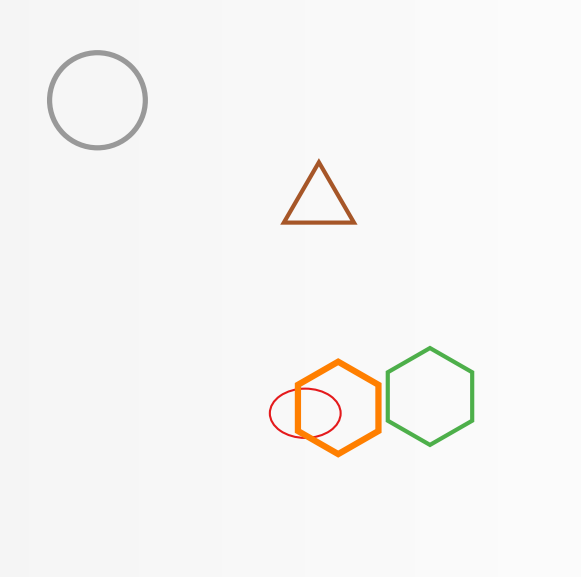[{"shape": "oval", "thickness": 1, "radius": 0.3, "center": [0.525, 0.284]}, {"shape": "hexagon", "thickness": 2, "radius": 0.42, "center": [0.74, 0.313]}, {"shape": "hexagon", "thickness": 3, "radius": 0.4, "center": [0.582, 0.293]}, {"shape": "triangle", "thickness": 2, "radius": 0.35, "center": [0.549, 0.648]}, {"shape": "circle", "thickness": 2.5, "radius": 0.41, "center": [0.168, 0.826]}]